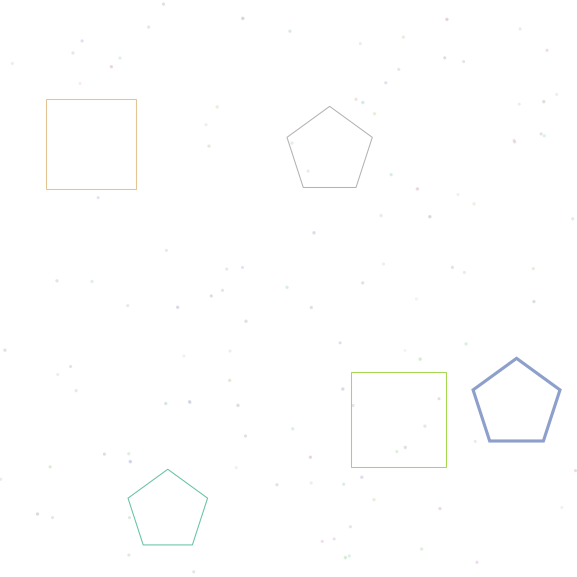[{"shape": "pentagon", "thickness": 0.5, "radius": 0.36, "center": [0.291, 0.114]}, {"shape": "pentagon", "thickness": 1.5, "radius": 0.4, "center": [0.894, 0.3]}, {"shape": "square", "thickness": 0.5, "radius": 0.41, "center": [0.691, 0.272]}, {"shape": "square", "thickness": 0.5, "radius": 0.39, "center": [0.157, 0.749]}, {"shape": "pentagon", "thickness": 0.5, "radius": 0.39, "center": [0.571, 0.737]}]